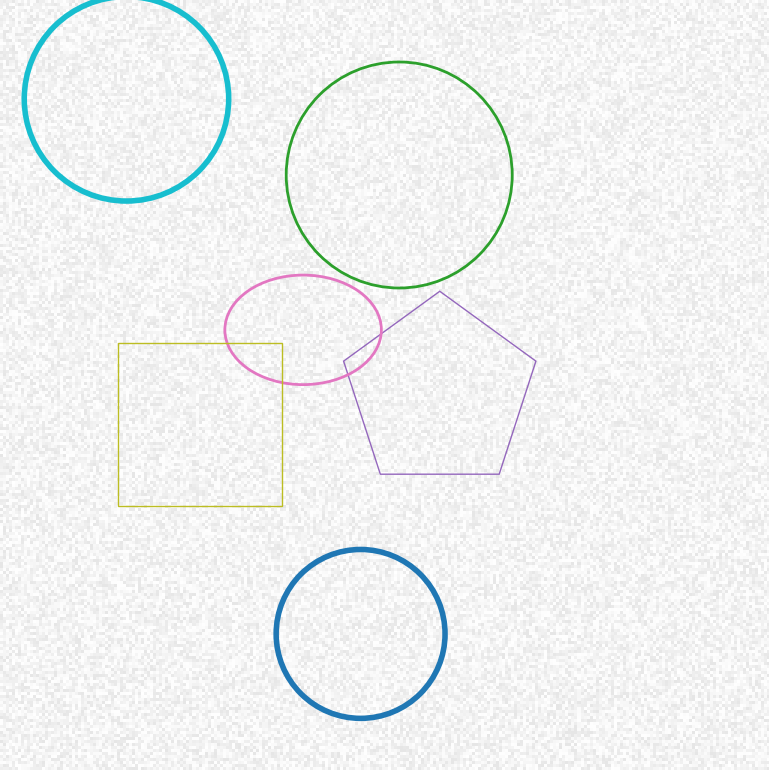[{"shape": "circle", "thickness": 2, "radius": 0.55, "center": [0.468, 0.177]}, {"shape": "circle", "thickness": 1, "radius": 0.73, "center": [0.518, 0.773]}, {"shape": "pentagon", "thickness": 0.5, "radius": 0.66, "center": [0.571, 0.49]}, {"shape": "oval", "thickness": 1, "radius": 0.51, "center": [0.394, 0.572]}, {"shape": "square", "thickness": 0.5, "radius": 0.53, "center": [0.26, 0.449]}, {"shape": "circle", "thickness": 2, "radius": 0.66, "center": [0.164, 0.872]}]